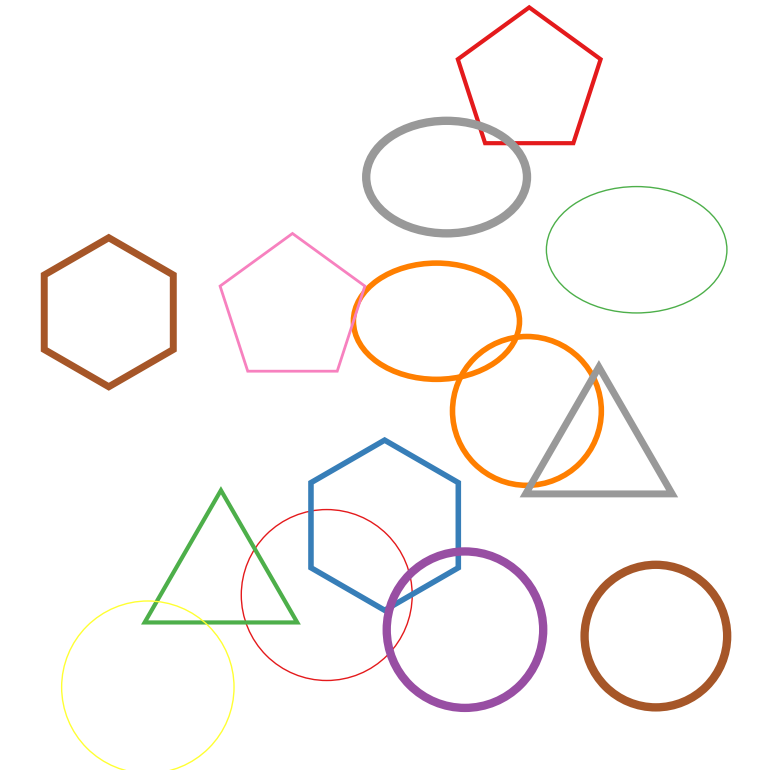[{"shape": "circle", "thickness": 0.5, "radius": 0.55, "center": [0.424, 0.227]}, {"shape": "pentagon", "thickness": 1.5, "radius": 0.49, "center": [0.687, 0.893]}, {"shape": "hexagon", "thickness": 2, "radius": 0.55, "center": [0.5, 0.318]}, {"shape": "triangle", "thickness": 1.5, "radius": 0.57, "center": [0.287, 0.249]}, {"shape": "oval", "thickness": 0.5, "radius": 0.59, "center": [0.827, 0.676]}, {"shape": "circle", "thickness": 3, "radius": 0.51, "center": [0.604, 0.182]}, {"shape": "oval", "thickness": 2, "radius": 0.54, "center": [0.567, 0.583]}, {"shape": "circle", "thickness": 2, "radius": 0.48, "center": [0.684, 0.466]}, {"shape": "circle", "thickness": 0.5, "radius": 0.56, "center": [0.192, 0.108]}, {"shape": "circle", "thickness": 3, "radius": 0.46, "center": [0.852, 0.174]}, {"shape": "hexagon", "thickness": 2.5, "radius": 0.48, "center": [0.141, 0.594]}, {"shape": "pentagon", "thickness": 1, "radius": 0.49, "center": [0.38, 0.598]}, {"shape": "triangle", "thickness": 2.5, "radius": 0.55, "center": [0.778, 0.413]}, {"shape": "oval", "thickness": 3, "radius": 0.52, "center": [0.58, 0.77]}]